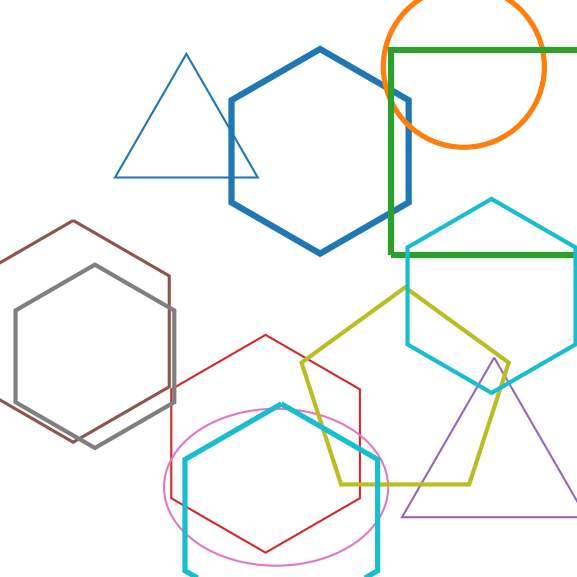[{"shape": "triangle", "thickness": 1, "radius": 0.71, "center": [0.323, 0.763]}, {"shape": "hexagon", "thickness": 3, "radius": 0.89, "center": [0.554, 0.737]}, {"shape": "circle", "thickness": 2.5, "radius": 0.7, "center": [0.803, 0.884]}, {"shape": "square", "thickness": 3, "radius": 0.89, "center": [0.855, 0.735]}, {"shape": "hexagon", "thickness": 1, "radius": 0.94, "center": [0.46, 0.231]}, {"shape": "triangle", "thickness": 1, "radius": 0.92, "center": [0.856, 0.196]}, {"shape": "hexagon", "thickness": 1.5, "radius": 0.96, "center": [0.127, 0.425]}, {"shape": "oval", "thickness": 1, "radius": 0.97, "center": [0.478, 0.155]}, {"shape": "hexagon", "thickness": 2, "radius": 0.79, "center": [0.164, 0.382]}, {"shape": "pentagon", "thickness": 2, "radius": 0.94, "center": [0.702, 0.313]}, {"shape": "hexagon", "thickness": 2.5, "radius": 0.96, "center": [0.487, 0.107]}, {"shape": "hexagon", "thickness": 2, "radius": 0.84, "center": [0.851, 0.487]}]